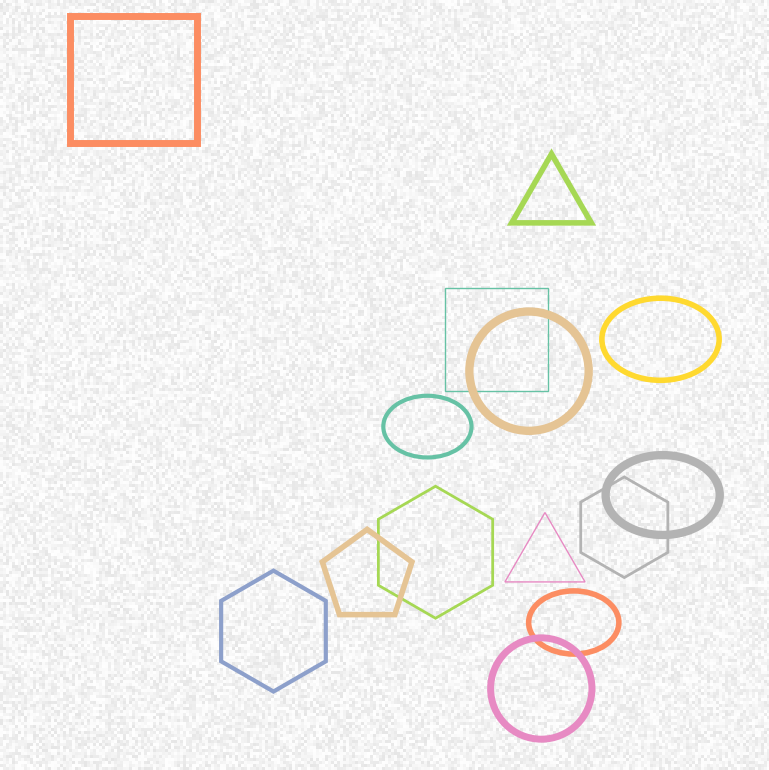[{"shape": "oval", "thickness": 1.5, "radius": 0.29, "center": [0.555, 0.446]}, {"shape": "square", "thickness": 0.5, "radius": 0.33, "center": [0.645, 0.559]}, {"shape": "square", "thickness": 2.5, "radius": 0.41, "center": [0.173, 0.897]}, {"shape": "oval", "thickness": 2, "radius": 0.29, "center": [0.745, 0.192]}, {"shape": "hexagon", "thickness": 1.5, "radius": 0.39, "center": [0.355, 0.18]}, {"shape": "triangle", "thickness": 0.5, "radius": 0.3, "center": [0.708, 0.274]}, {"shape": "circle", "thickness": 2.5, "radius": 0.33, "center": [0.703, 0.106]}, {"shape": "triangle", "thickness": 2, "radius": 0.3, "center": [0.716, 0.74]}, {"shape": "hexagon", "thickness": 1, "radius": 0.43, "center": [0.566, 0.283]}, {"shape": "oval", "thickness": 2, "radius": 0.38, "center": [0.858, 0.559]}, {"shape": "circle", "thickness": 3, "radius": 0.39, "center": [0.687, 0.518]}, {"shape": "pentagon", "thickness": 2, "radius": 0.31, "center": [0.477, 0.251]}, {"shape": "hexagon", "thickness": 1, "radius": 0.33, "center": [0.811, 0.315]}, {"shape": "oval", "thickness": 3, "radius": 0.37, "center": [0.861, 0.357]}]